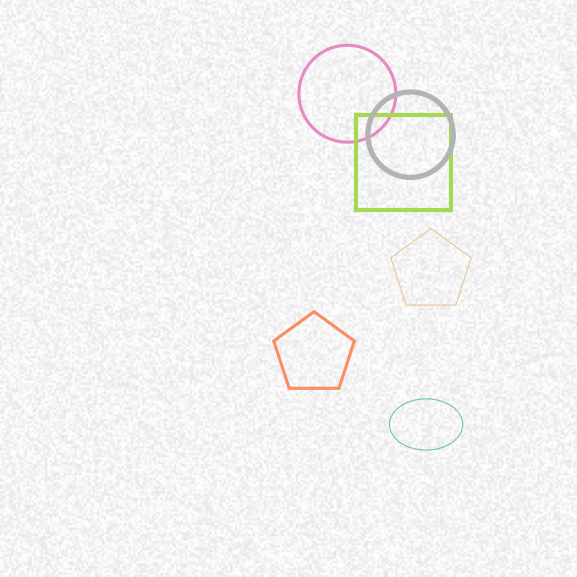[{"shape": "oval", "thickness": 0.5, "radius": 0.32, "center": [0.738, 0.264]}, {"shape": "pentagon", "thickness": 1.5, "radius": 0.37, "center": [0.544, 0.386]}, {"shape": "circle", "thickness": 1.5, "radius": 0.42, "center": [0.602, 0.837]}, {"shape": "square", "thickness": 2, "radius": 0.41, "center": [0.699, 0.717]}, {"shape": "pentagon", "thickness": 0.5, "radius": 0.37, "center": [0.746, 0.53]}, {"shape": "circle", "thickness": 2.5, "radius": 0.37, "center": [0.711, 0.766]}]